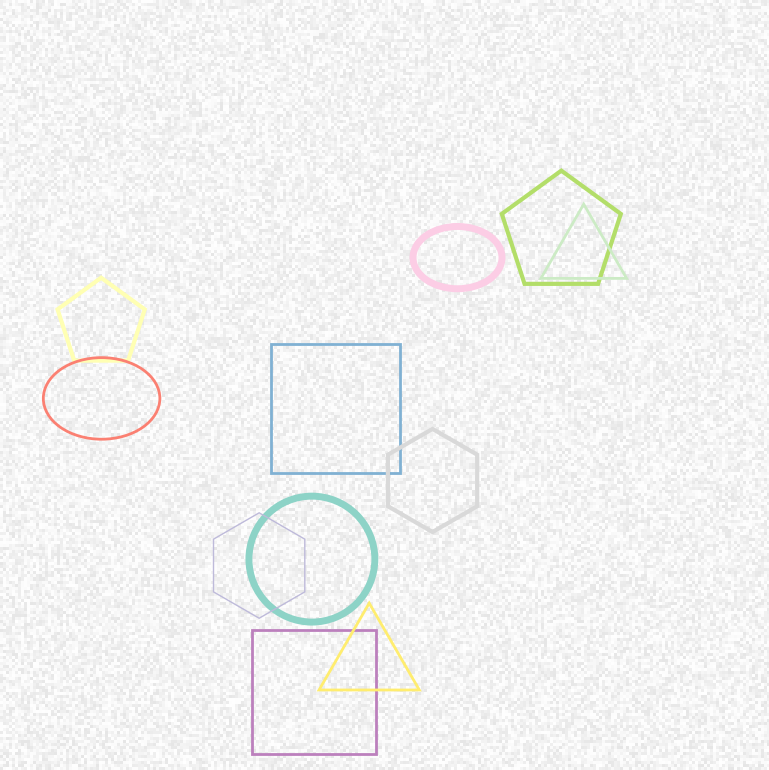[{"shape": "circle", "thickness": 2.5, "radius": 0.41, "center": [0.405, 0.274]}, {"shape": "pentagon", "thickness": 1.5, "radius": 0.3, "center": [0.131, 0.58]}, {"shape": "hexagon", "thickness": 0.5, "radius": 0.34, "center": [0.337, 0.266]}, {"shape": "oval", "thickness": 1, "radius": 0.38, "center": [0.132, 0.483]}, {"shape": "square", "thickness": 1, "radius": 0.42, "center": [0.436, 0.47]}, {"shape": "pentagon", "thickness": 1.5, "radius": 0.41, "center": [0.729, 0.697]}, {"shape": "oval", "thickness": 2.5, "radius": 0.29, "center": [0.594, 0.665]}, {"shape": "hexagon", "thickness": 1.5, "radius": 0.33, "center": [0.562, 0.376]}, {"shape": "square", "thickness": 1, "radius": 0.4, "center": [0.408, 0.101]}, {"shape": "triangle", "thickness": 1, "radius": 0.32, "center": [0.758, 0.671]}, {"shape": "triangle", "thickness": 1, "radius": 0.38, "center": [0.479, 0.142]}]